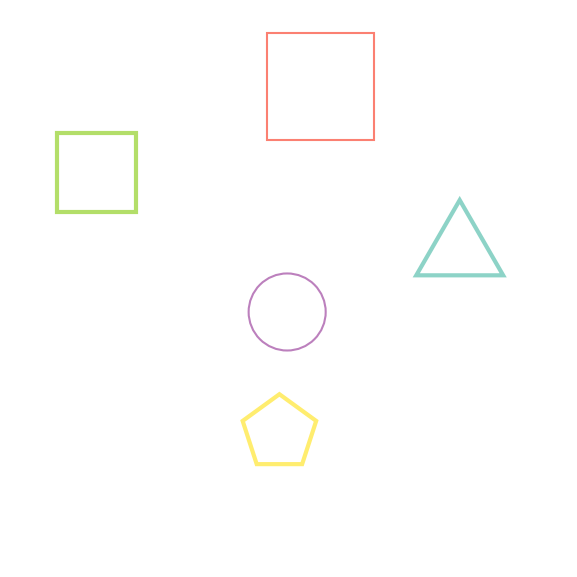[{"shape": "triangle", "thickness": 2, "radius": 0.43, "center": [0.796, 0.566]}, {"shape": "square", "thickness": 1, "radius": 0.46, "center": [0.556, 0.849]}, {"shape": "square", "thickness": 2, "radius": 0.34, "center": [0.167, 0.7]}, {"shape": "circle", "thickness": 1, "radius": 0.33, "center": [0.497, 0.459]}, {"shape": "pentagon", "thickness": 2, "radius": 0.33, "center": [0.484, 0.25]}]